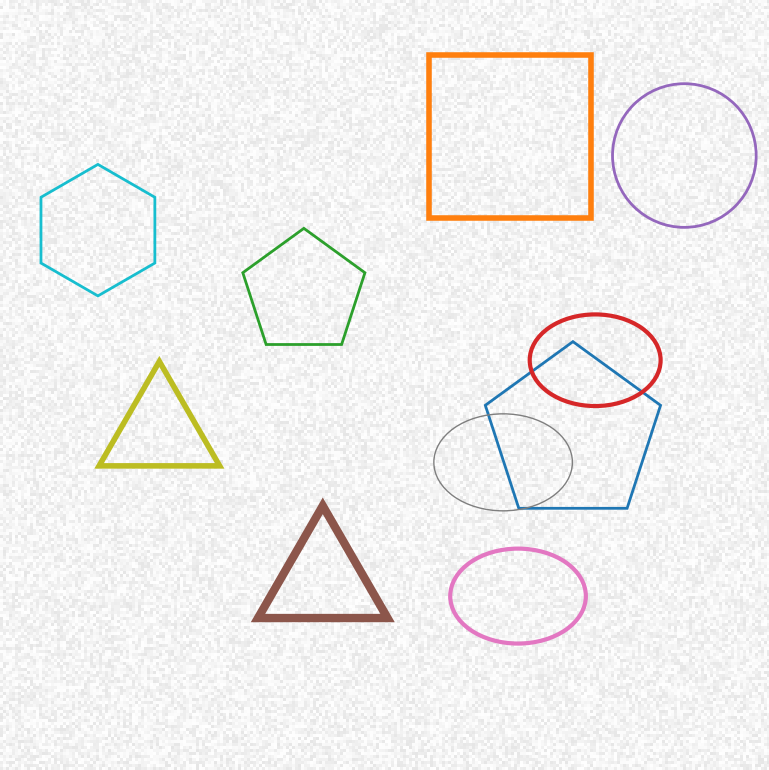[{"shape": "pentagon", "thickness": 1, "radius": 0.6, "center": [0.744, 0.437]}, {"shape": "square", "thickness": 2, "radius": 0.53, "center": [0.662, 0.823]}, {"shape": "pentagon", "thickness": 1, "radius": 0.42, "center": [0.395, 0.62]}, {"shape": "oval", "thickness": 1.5, "radius": 0.43, "center": [0.773, 0.532]}, {"shape": "circle", "thickness": 1, "radius": 0.47, "center": [0.889, 0.798]}, {"shape": "triangle", "thickness": 3, "radius": 0.49, "center": [0.419, 0.246]}, {"shape": "oval", "thickness": 1.5, "radius": 0.44, "center": [0.673, 0.226]}, {"shape": "oval", "thickness": 0.5, "radius": 0.45, "center": [0.653, 0.4]}, {"shape": "triangle", "thickness": 2, "radius": 0.45, "center": [0.207, 0.44]}, {"shape": "hexagon", "thickness": 1, "radius": 0.43, "center": [0.127, 0.701]}]